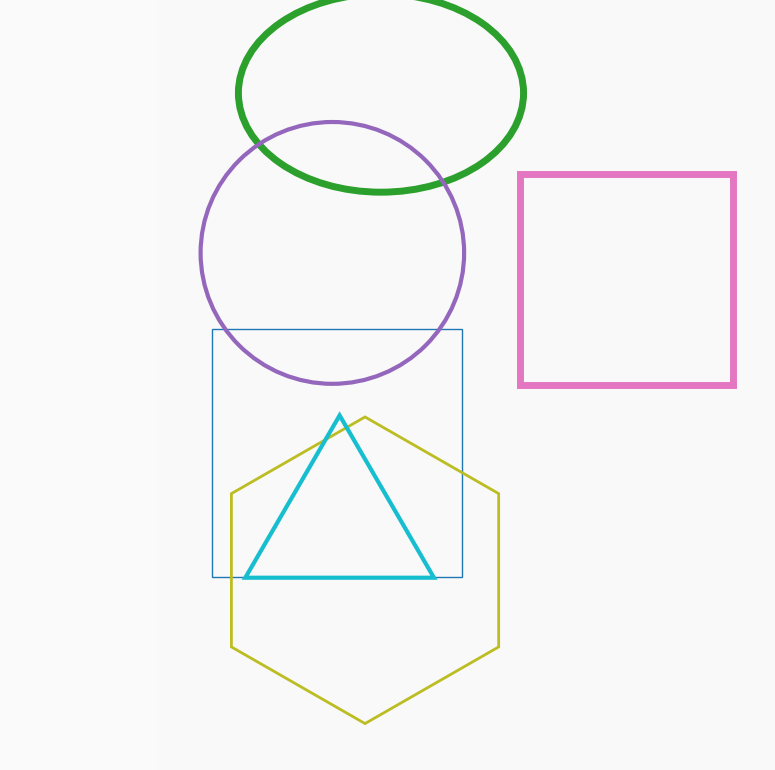[{"shape": "square", "thickness": 0.5, "radius": 0.81, "center": [0.435, 0.411]}, {"shape": "oval", "thickness": 2.5, "radius": 0.92, "center": [0.492, 0.879]}, {"shape": "circle", "thickness": 1.5, "radius": 0.85, "center": [0.429, 0.672]}, {"shape": "square", "thickness": 2.5, "radius": 0.69, "center": [0.808, 0.637]}, {"shape": "hexagon", "thickness": 1, "radius": 1.0, "center": [0.471, 0.259]}, {"shape": "triangle", "thickness": 1.5, "radius": 0.7, "center": [0.438, 0.32]}]